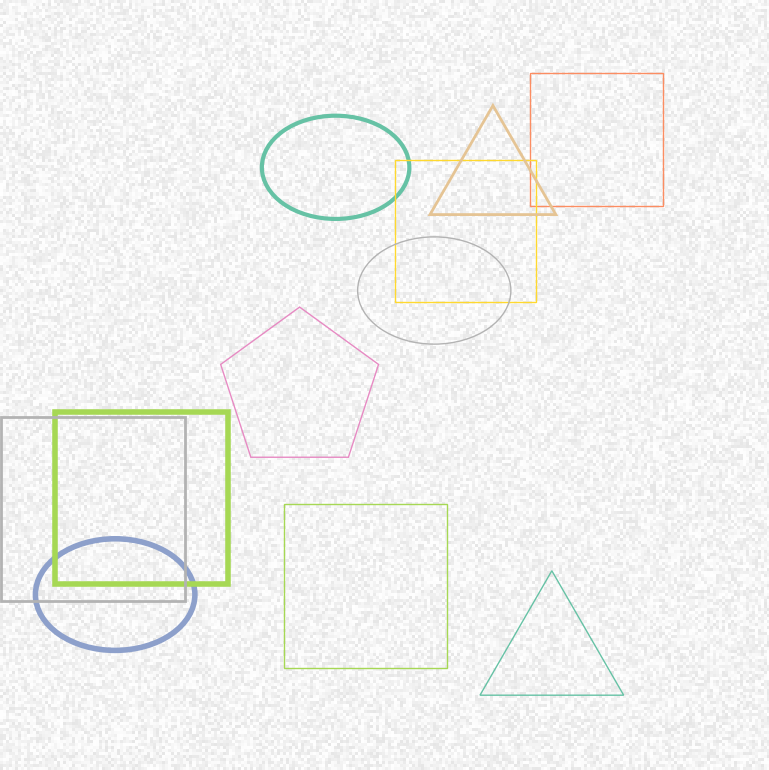[{"shape": "triangle", "thickness": 0.5, "radius": 0.54, "center": [0.717, 0.151]}, {"shape": "oval", "thickness": 1.5, "radius": 0.48, "center": [0.436, 0.783]}, {"shape": "square", "thickness": 0.5, "radius": 0.43, "center": [0.775, 0.819]}, {"shape": "oval", "thickness": 2, "radius": 0.52, "center": [0.15, 0.228]}, {"shape": "pentagon", "thickness": 0.5, "radius": 0.54, "center": [0.389, 0.493]}, {"shape": "square", "thickness": 2, "radius": 0.56, "center": [0.184, 0.353]}, {"shape": "square", "thickness": 0.5, "radius": 0.53, "center": [0.475, 0.239]}, {"shape": "square", "thickness": 0.5, "radius": 0.46, "center": [0.604, 0.7]}, {"shape": "triangle", "thickness": 1, "radius": 0.47, "center": [0.64, 0.769]}, {"shape": "square", "thickness": 1, "radius": 0.6, "center": [0.121, 0.339]}, {"shape": "oval", "thickness": 0.5, "radius": 0.5, "center": [0.564, 0.623]}]